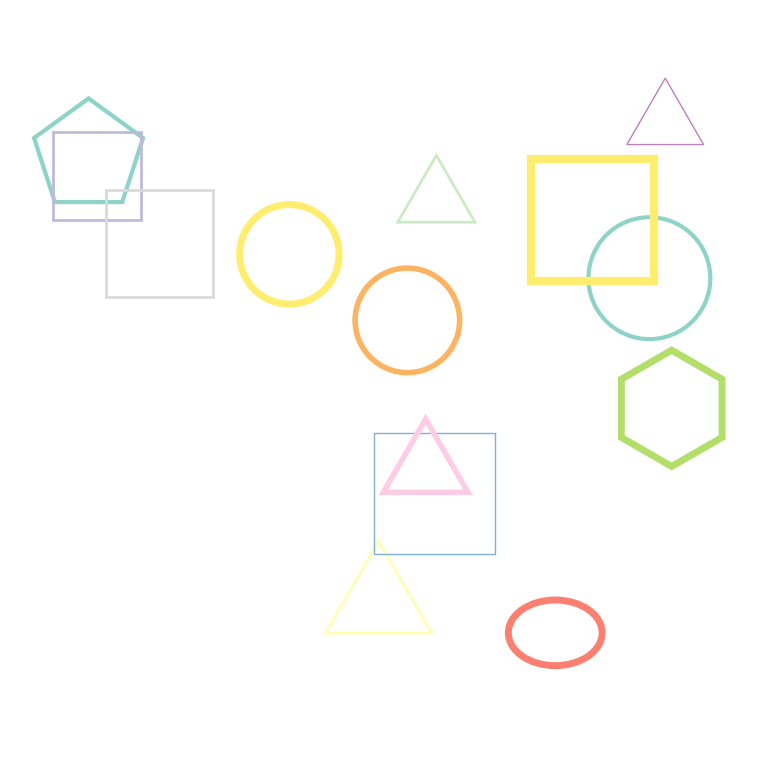[{"shape": "circle", "thickness": 1.5, "radius": 0.4, "center": [0.843, 0.639]}, {"shape": "pentagon", "thickness": 1.5, "radius": 0.37, "center": [0.115, 0.798]}, {"shape": "triangle", "thickness": 1, "radius": 0.4, "center": [0.492, 0.218]}, {"shape": "square", "thickness": 1, "radius": 0.29, "center": [0.126, 0.772]}, {"shape": "oval", "thickness": 2.5, "radius": 0.3, "center": [0.721, 0.178]}, {"shape": "square", "thickness": 0.5, "radius": 0.39, "center": [0.565, 0.36]}, {"shape": "circle", "thickness": 2, "radius": 0.34, "center": [0.529, 0.584]}, {"shape": "hexagon", "thickness": 2.5, "radius": 0.38, "center": [0.872, 0.47]}, {"shape": "triangle", "thickness": 2, "radius": 0.32, "center": [0.553, 0.392]}, {"shape": "square", "thickness": 1, "radius": 0.35, "center": [0.208, 0.683]}, {"shape": "triangle", "thickness": 0.5, "radius": 0.29, "center": [0.864, 0.841]}, {"shape": "triangle", "thickness": 1, "radius": 0.29, "center": [0.567, 0.74]}, {"shape": "circle", "thickness": 2.5, "radius": 0.32, "center": [0.376, 0.67]}, {"shape": "square", "thickness": 3, "radius": 0.4, "center": [0.769, 0.714]}]